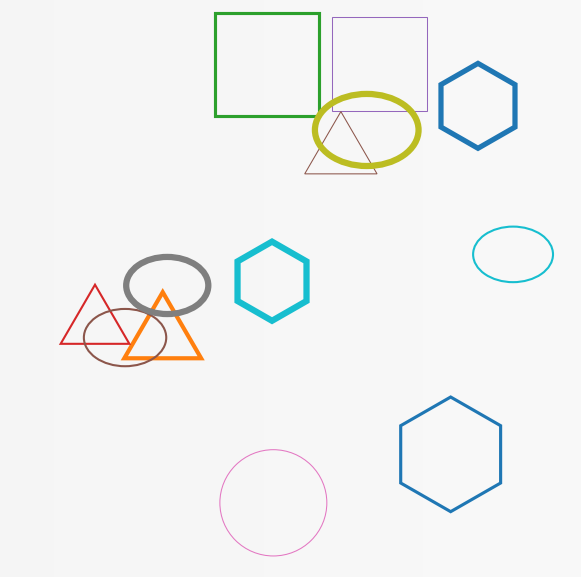[{"shape": "hexagon", "thickness": 2.5, "radius": 0.37, "center": [0.822, 0.816]}, {"shape": "hexagon", "thickness": 1.5, "radius": 0.5, "center": [0.775, 0.212]}, {"shape": "triangle", "thickness": 2, "radius": 0.38, "center": [0.28, 0.417]}, {"shape": "square", "thickness": 1.5, "radius": 0.45, "center": [0.459, 0.887]}, {"shape": "triangle", "thickness": 1, "radius": 0.34, "center": [0.163, 0.438]}, {"shape": "square", "thickness": 0.5, "radius": 0.41, "center": [0.654, 0.888]}, {"shape": "triangle", "thickness": 0.5, "radius": 0.36, "center": [0.586, 0.734]}, {"shape": "oval", "thickness": 1, "radius": 0.35, "center": [0.215, 0.415]}, {"shape": "circle", "thickness": 0.5, "radius": 0.46, "center": [0.47, 0.128]}, {"shape": "oval", "thickness": 3, "radius": 0.35, "center": [0.288, 0.505]}, {"shape": "oval", "thickness": 3, "radius": 0.45, "center": [0.631, 0.774]}, {"shape": "hexagon", "thickness": 3, "radius": 0.34, "center": [0.468, 0.512]}, {"shape": "oval", "thickness": 1, "radius": 0.34, "center": [0.883, 0.559]}]